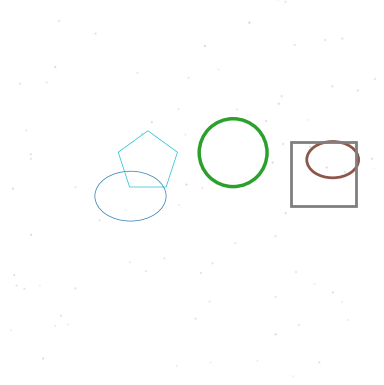[{"shape": "oval", "thickness": 0.5, "radius": 0.46, "center": [0.339, 0.491]}, {"shape": "circle", "thickness": 2.5, "radius": 0.44, "center": [0.606, 0.603]}, {"shape": "oval", "thickness": 2, "radius": 0.34, "center": [0.864, 0.585]}, {"shape": "square", "thickness": 2, "radius": 0.42, "center": [0.84, 0.547]}, {"shape": "pentagon", "thickness": 0.5, "radius": 0.4, "center": [0.384, 0.58]}]